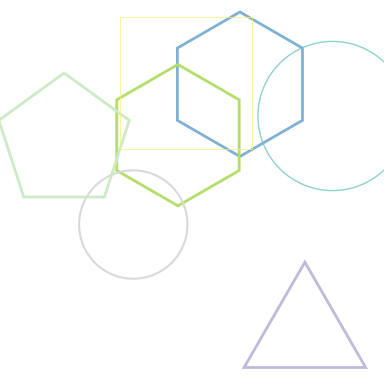[{"shape": "circle", "thickness": 1, "radius": 0.97, "center": [0.864, 0.699]}, {"shape": "triangle", "thickness": 2, "radius": 0.91, "center": [0.792, 0.137]}, {"shape": "hexagon", "thickness": 2, "radius": 0.94, "center": [0.623, 0.781]}, {"shape": "hexagon", "thickness": 2, "radius": 0.92, "center": [0.462, 0.649]}, {"shape": "circle", "thickness": 1.5, "radius": 0.7, "center": [0.346, 0.417]}, {"shape": "pentagon", "thickness": 2, "radius": 0.89, "center": [0.166, 0.632]}, {"shape": "square", "thickness": 0.5, "radius": 0.86, "center": [0.484, 0.784]}]